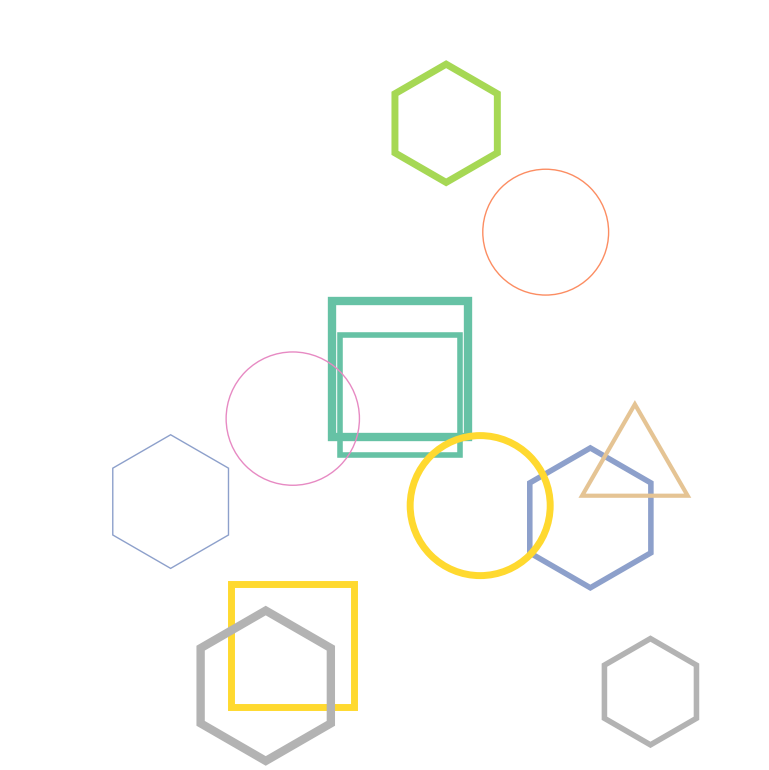[{"shape": "square", "thickness": 3, "radius": 0.44, "center": [0.519, 0.521]}, {"shape": "square", "thickness": 2, "radius": 0.39, "center": [0.52, 0.488]}, {"shape": "circle", "thickness": 0.5, "radius": 0.41, "center": [0.709, 0.699]}, {"shape": "hexagon", "thickness": 0.5, "radius": 0.43, "center": [0.222, 0.349]}, {"shape": "hexagon", "thickness": 2, "radius": 0.45, "center": [0.767, 0.327]}, {"shape": "circle", "thickness": 0.5, "radius": 0.43, "center": [0.38, 0.456]}, {"shape": "hexagon", "thickness": 2.5, "radius": 0.38, "center": [0.579, 0.84]}, {"shape": "square", "thickness": 2.5, "radius": 0.4, "center": [0.38, 0.162]}, {"shape": "circle", "thickness": 2.5, "radius": 0.45, "center": [0.624, 0.343]}, {"shape": "triangle", "thickness": 1.5, "radius": 0.4, "center": [0.825, 0.396]}, {"shape": "hexagon", "thickness": 3, "radius": 0.49, "center": [0.345, 0.109]}, {"shape": "hexagon", "thickness": 2, "radius": 0.35, "center": [0.845, 0.102]}]